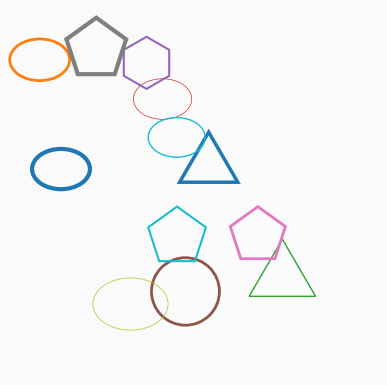[{"shape": "triangle", "thickness": 2.5, "radius": 0.43, "center": [0.539, 0.57]}, {"shape": "oval", "thickness": 3, "radius": 0.37, "center": [0.157, 0.561]}, {"shape": "oval", "thickness": 2, "radius": 0.39, "center": [0.102, 0.845]}, {"shape": "triangle", "thickness": 1, "radius": 0.49, "center": [0.729, 0.28]}, {"shape": "oval", "thickness": 0.5, "radius": 0.38, "center": [0.42, 0.743]}, {"shape": "hexagon", "thickness": 1.5, "radius": 0.34, "center": [0.378, 0.837]}, {"shape": "circle", "thickness": 2, "radius": 0.44, "center": [0.479, 0.243]}, {"shape": "pentagon", "thickness": 2, "radius": 0.37, "center": [0.665, 0.388]}, {"shape": "pentagon", "thickness": 3, "radius": 0.41, "center": [0.248, 0.873]}, {"shape": "oval", "thickness": 0.5, "radius": 0.49, "center": [0.337, 0.21]}, {"shape": "oval", "thickness": 1, "radius": 0.37, "center": [0.456, 0.643]}, {"shape": "pentagon", "thickness": 1.5, "radius": 0.39, "center": [0.457, 0.385]}]